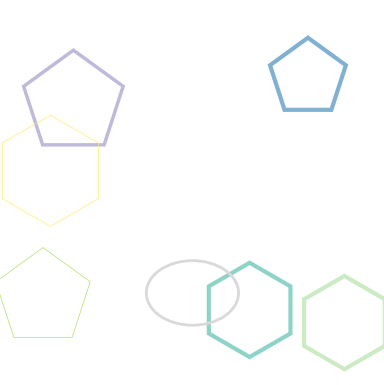[{"shape": "hexagon", "thickness": 3, "radius": 0.61, "center": [0.648, 0.195]}, {"shape": "pentagon", "thickness": 2.5, "radius": 0.68, "center": [0.191, 0.734]}, {"shape": "pentagon", "thickness": 3, "radius": 0.52, "center": [0.8, 0.798]}, {"shape": "pentagon", "thickness": 0.5, "radius": 0.64, "center": [0.112, 0.228]}, {"shape": "oval", "thickness": 2, "radius": 0.6, "center": [0.5, 0.239]}, {"shape": "hexagon", "thickness": 3, "radius": 0.61, "center": [0.895, 0.162]}, {"shape": "hexagon", "thickness": 0.5, "radius": 0.72, "center": [0.131, 0.556]}]